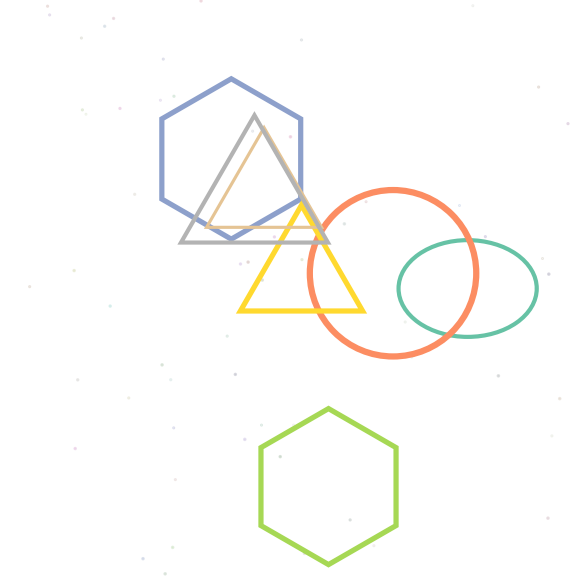[{"shape": "oval", "thickness": 2, "radius": 0.6, "center": [0.81, 0.5]}, {"shape": "circle", "thickness": 3, "radius": 0.72, "center": [0.681, 0.526]}, {"shape": "hexagon", "thickness": 2.5, "radius": 0.69, "center": [0.4, 0.724]}, {"shape": "hexagon", "thickness": 2.5, "radius": 0.68, "center": [0.569, 0.157]}, {"shape": "triangle", "thickness": 2.5, "radius": 0.61, "center": [0.522, 0.522]}, {"shape": "triangle", "thickness": 1.5, "radius": 0.58, "center": [0.457, 0.663]}, {"shape": "triangle", "thickness": 2, "radius": 0.73, "center": [0.441, 0.653]}]